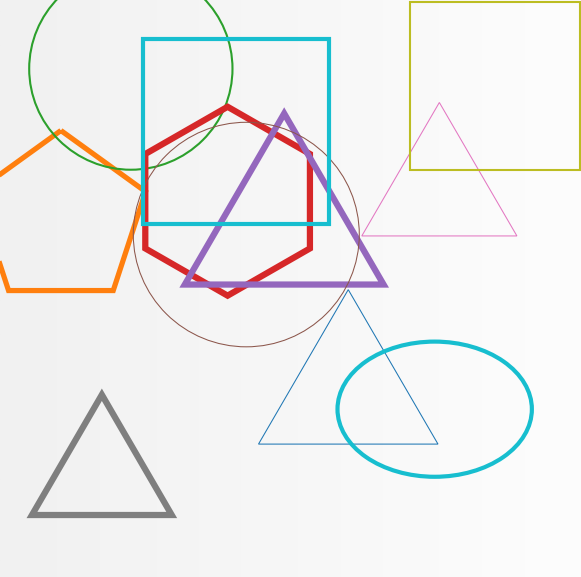[{"shape": "triangle", "thickness": 0.5, "radius": 0.89, "center": [0.599, 0.319]}, {"shape": "pentagon", "thickness": 2.5, "radius": 0.77, "center": [0.105, 0.62]}, {"shape": "circle", "thickness": 1, "radius": 0.87, "center": [0.225, 0.88]}, {"shape": "hexagon", "thickness": 3, "radius": 0.82, "center": [0.392, 0.651]}, {"shape": "triangle", "thickness": 3, "radius": 0.99, "center": [0.489, 0.605]}, {"shape": "circle", "thickness": 0.5, "radius": 0.97, "center": [0.424, 0.593]}, {"shape": "triangle", "thickness": 0.5, "radius": 0.77, "center": [0.756, 0.668]}, {"shape": "triangle", "thickness": 3, "radius": 0.69, "center": [0.175, 0.177]}, {"shape": "square", "thickness": 1, "radius": 0.73, "center": [0.852, 0.851]}, {"shape": "oval", "thickness": 2, "radius": 0.84, "center": [0.748, 0.291]}, {"shape": "square", "thickness": 2, "radius": 0.8, "center": [0.406, 0.772]}]